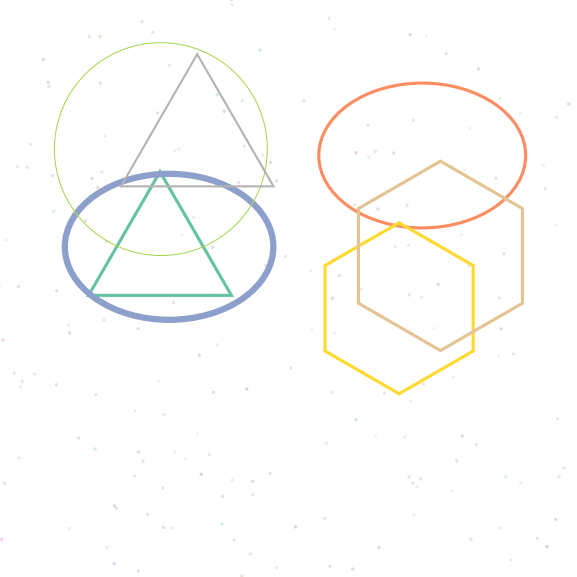[{"shape": "triangle", "thickness": 1.5, "radius": 0.71, "center": [0.277, 0.559]}, {"shape": "oval", "thickness": 1.5, "radius": 0.9, "center": [0.731, 0.73]}, {"shape": "oval", "thickness": 3, "radius": 0.9, "center": [0.293, 0.572]}, {"shape": "circle", "thickness": 0.5, "radius": 0.92, "center": [0.279, 0.741]}, {"shape": "hexagon", "thickness": 1.5, "radius": 0.74, "center": [0.691, 0.465]}, {"shape": "hexagon", "thickness": 1.5, "radius": 0.82, "center": [0.763, 0.556]}, {"shape": "triangle", "thickness": 1, "radius": 0.76, "center": [0.341, 0.753]}]